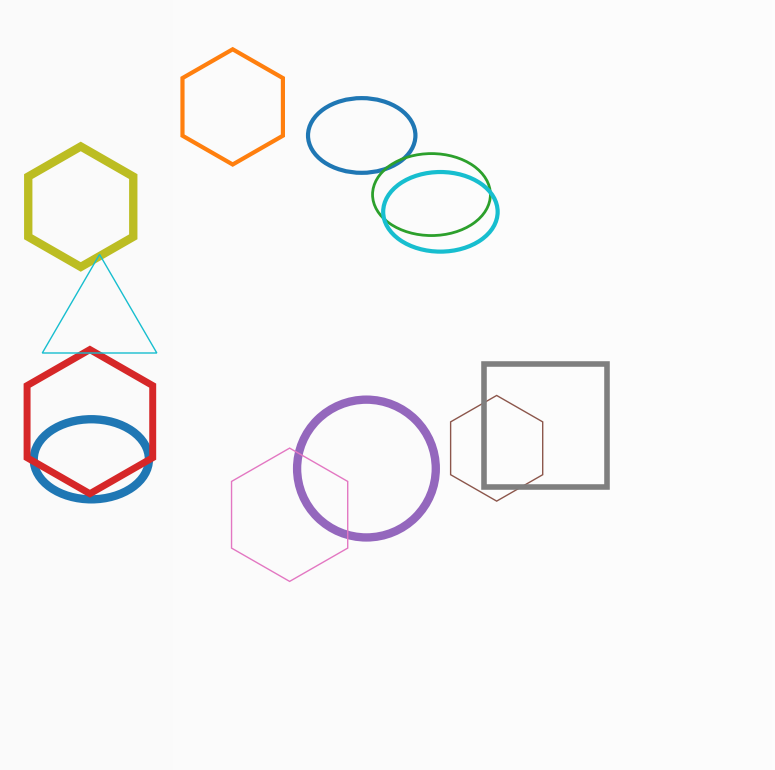[{"shape": "oval", "thickness": 1.5, "radius": 0.35, "center": [0.467, 0.824]}, {"shape": "oval", "thickness": 3, "radius": 0.37, "center": [0.118, 0.404]}, {"shape": "hexagon", "thickness": 1.5, "radius": 0.37, "center": [0.3, 0.861]}, {"shape": "oval", "thickness": 1, "radius": 0.38, "center": [0.557, 0.747]}, {"shape": "hexagon", "thickness": 2.5, "radius": 0.47, "center": [0.116, 0.452]}, {"shape": "circle", "thickness": 3, "radius": 0.45, "center": [0.473, 0.391]}, {"shape": "hexagon", "thickness": 0.5, "radius": 0.34, "center": [0.641, 0.418]}, {"shape": "hexagon", "thickness": 0.5, "radius": 0.43, "center": [0.374, 0.331]}, {"shape": "square", "thickness": 2, "radius": 0.4, "center": [0.704, 0.447]}, {"shape": "hexagon", "thickness": 3, "radius": 0.39, "center": [0.104, 0.732]}, {"shape": "oval", "thickness": 1.5, "radius": 0.37, "center": [0.568, 0.725]}, {"shape": "triangle", "thickness": 0.5, "radius": 0.43, "center": [0.128, 0.584]}]